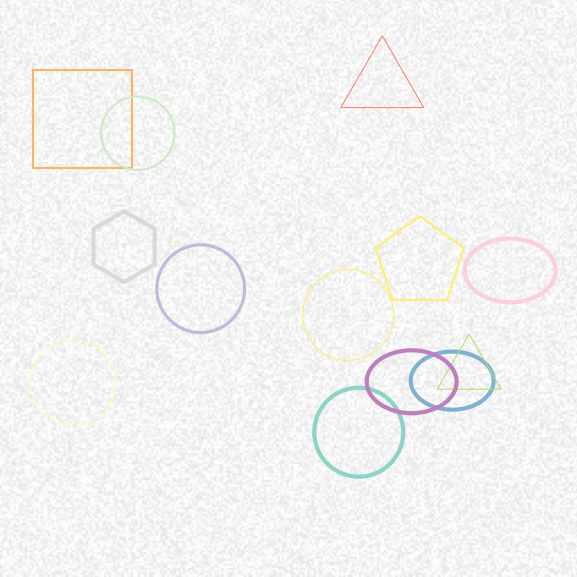[{"shape": "circle", "thickness": 2, "radius": 0.38, "center": [0.621, 0.251]}, {"shape": "circle", "thickness": 0.5, "radius": 0.37, "center": [0.127, 0.336]}, {"shape": "circle", "thickness": 1.5, "radius": 0.38, "center": [0.348, 0.499]}, {"shape": "triangle", "thickness": 0.5, "radius": 0.41, "center": [0.662, 0.854]}, {"shape": "oval", "thickness": 2, "radius": 0.36, "center": [0.783, 0.34]}, {"shape": "square", "thickness": 1, "radius": 0.43, "center": [0.143, 0.793]}, {"shape": "triangle", "thickness": 0.5, "radius": 0.32, "center": [0.812, 0.357]}, {"shape": "oval", "thickness": 2, "radius": 0.39, "center": [0.883, 0.531]}, {"shape": "hexagon", "thickness": 2, "radius": 0.31, "center": [0.215, 0.572]}, {"shape": "oval", "thickness": 2, "radius": 0.39, "center": [0.713, 0.338]}, {"shape": "circle", "thickness": 1, "radius": 0.32, "center": [0.239, 0.769]}, {"shape": "circle", "thickness": 0.5, "radius": 0.39, "center": [0.603, 0.454]}, {"shape": "pentagon", "thickness": 1, "radius": 0.4, "center": [0.727, 0.545]}]